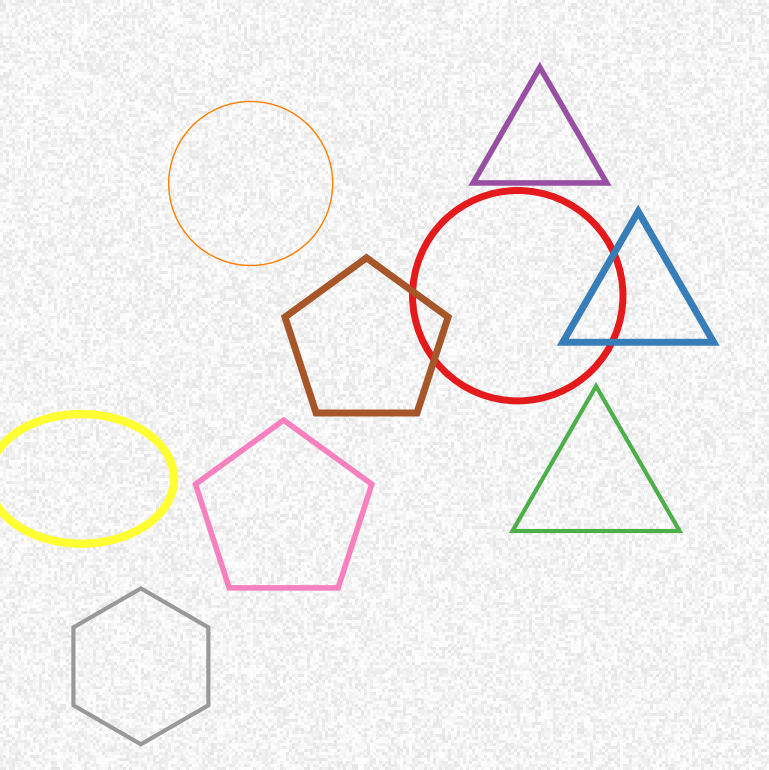[{"shape": "circle", "thickness": 2.5, "radius": 0.68, "center": [0.672, 0.616]}, {"shape": "triangle", "thickness": 2.5, "radius": 0.57, "center": [0.829, 0.612]}, {"shape": "triangle", "thickness": 1.5, "radius": 0.63, "center": [0.774, 0.373]}, {"shape": "triangle", "thickness": 2, "radius": 0.5, "center": [0.701, 0.812]}, {"shape": "circle", "thickness": 0.5, "radius": 0.53, "center": [0.326, 0.762]}, {"shape": "oval", "thickness": 3, "radius": 0.6, "center": [0.106, 0.378]}, {"shape": "pentagon", "thickness": 2.5, "radius": 0.56, "center": [0.476, 0.554]}, {"shape": "pentagon", "thickness": 2, "radius": 0.6, "center": [0.368, 0.334]}, {"shape": "hexagon", "thickness": 1.5, "radius": 0.51, "center": [0.183, 0.135]}]